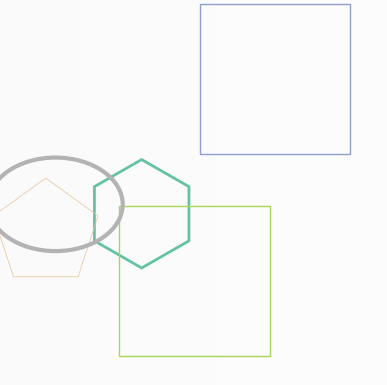[{"shape": "hexagon", "thickness": 2, "radius": 0.7, "center": [0.366, 0.445]}, {"shape": "square", "thickness": 1, "radius": 0.97, "center": [0.71, 0.795]}, {"shape": "square", "thickness": 1, "radius": 0.97, "center": [0.502, 0.271]}, {"shape": "pentagon", "thickness": 0.5, "radius": 0.71, "center": [0.118, 0.396]}, {"shape": "oval", "thickness": 3, "radius": 0.87, "center": [0.143, 0.469]}]